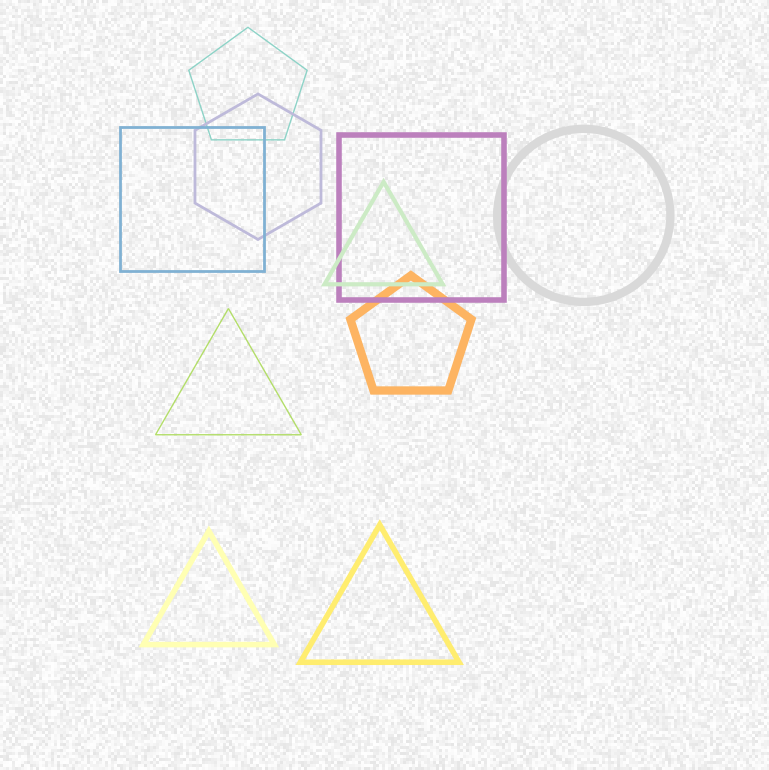[{"shape": "pentagon", "thickness": 0.5, "radius": 0.4, "center": [0.322, 0.884]}, {"shape": "triangle", "thickness": 2, "radius": 0.49, "center": [0.271, 0.212]}, {"shape": "hexagon", "thickness": 1, "radius": 0.47, "center": [0.335, 0.783]}, {"shape": "square", "thickness": 1, "radius": 0.47, "center": [0.249, 0.742]}, {"shape": "pentagon", "thickness": 3, "radius": 0.41, "center": [0.534, 0.56]}, {"shape": "triangle", "thickness": 0.5, "radius": 0.55, "center": [0.297, 0.49]}, {"shape": "circle", "thickness": 3, "radius": 0.56, "center": [0.758, 0.72]}, {"shape": "square", "thickness": 2, "radius": 0.54, "center": [0.547, 0.718]}, {"shape": "triangle", "thickness": 1.5, "radius": 0.44, "center": [0.498, 0.675]}, {"shape": "triangle", "thickness": 2, "radius": 0.6, "center": [0.493, 0.199]}]